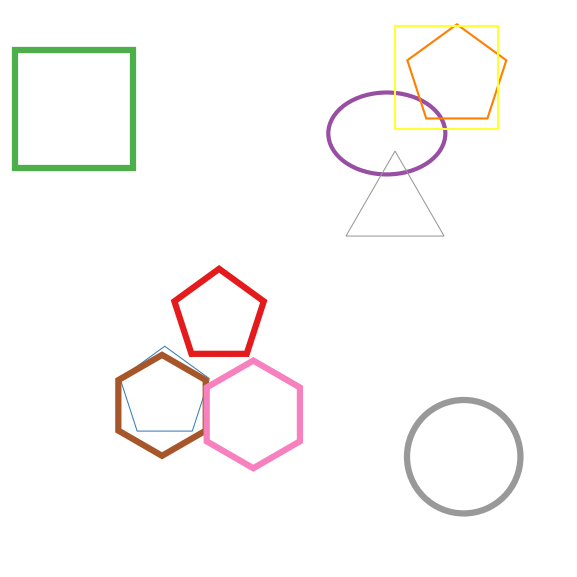[{"shape": "pentagon", "thickness": 3, "radius": 0.41, "center": [0.379, 0.452]}, {"shape": "pentagon", "thickness": 0.5, "radius": 0.41, "center": [0.285, 0.318]}, {"shape": "square", "thickness": 3, "radius": 0.51, "center": [0.128, 0.81]}, {"shape": "oval", "thickness": 2, "radius": 0.51, "center": [0.67, 0.768]}, {"shape": "pentagon", "thickness": 1, "radius": 0.45, "center": [0.791, 0.867]}, {"shape": "square", "thickness": 1, "radius": 0.45, "center": [0.772, 0.865]}, {"shape": "hexagon", "thickness": 3, "radius": 0.44, "center": [0.281, 0.297]}, {"shape": "hexagon", "thickness": 3, "radius": 0.47, "center": [0.439, 0.282]}, {"shape": "circle", "thickness": 3, "radius": 0.49, "center": [0.803, 0.208]}, {"shape": "triangle", "thickness": 0.5, "radius": 0.49, "center": [0.684, 0.639]}]